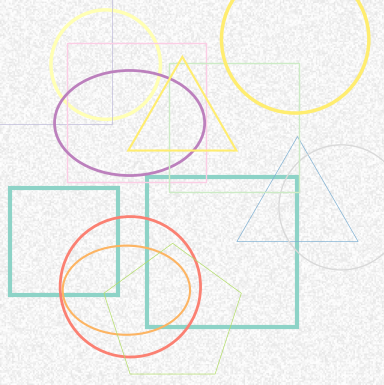[{"shape": "square", "thickness": 3, "radius": 0.7, "center": [0.167, 0.373]}, {"shape": "square", "thickness": 3, "radius": 0.97, "center": [0.577, 0.345]}, {"shape": "circle", "thickness": 2.5, "radius": 0.71, "center": [0.275, 0.832]}, {"shape": "square", "thickness": 0.5, "radius": 0.94, "center": [0.102, 0.866]}, {"shape": "circle", "thickness": 2, "radius": 0.91, "center": [0.339, 0.255]}, {"shape": "triangle", "thickness": 0.5, "radius": 0.91, "center": [0.773, 0.463]}, {"shape": "oval", "thickness": 1.5, "radius": 0.83, "center": [0.328, 0.246]}, {"shape": "pentagon", "thickness": 0.5, "radius": 0.94, "center": [0.448, 0.18]}, {"shape": "square", "thickness": 1, "radius": 0.91, "center": [0.354, 0.708]}, {"shape": "circle", "thickness": 1, "radius": 0.81, "center": [0.887, 0.461]}, {"shape": "oval", "thickness": 2, "radius": 0.97, "center": [0.337, 0.681]}, {"shape": "square", "thickness": 1, "radius": 0.84, "center": [0.608, 0.668]}, {"shape": "circle", "thickness": 2.5, "radius": 0.96, "center": [0.767, 0.898]}, {"shape": "triangle", "thickness": 1.5, "radius": 0.81, "center": [0.474, 0.69]}]